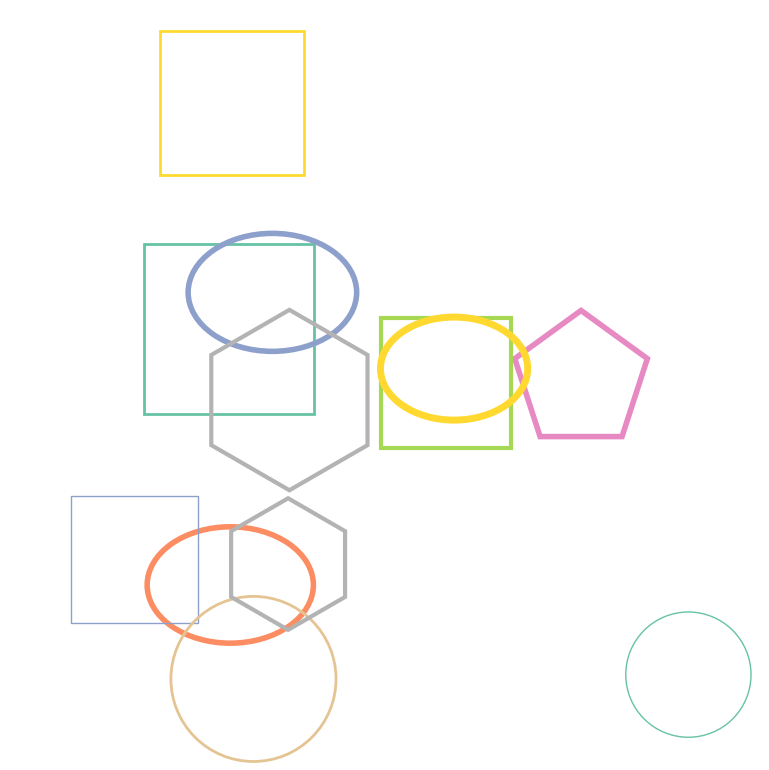[{"shape": "circle", "thickness": 0.5, "radius": 0.41, "center": [0.894, 0.124]}, {"shape": "square", "thickness": 1, "radius": 0.55, "center": [0.297, 0.573]}, {"shape": "oval", "thickness": 2, "radius": 0.54, "center": [0.299, 0.24]}, {"shape": "oval", "thickness": 2, "radius": 0.55, "center": [0.354, 0.62]}, {"shape": "square", "thickness": 0.5, "radius": 0.41, "center": [0.175, 0.273]}, {"shape": "pentagon", "thickness": 2, "radius": 0.45, "center": [0.755, 0.506]}, {"shape": "square", "thickness": 1.5, "radius": 0.42, "center": [0.579, 0.503]}, {"shape": "square", "thickness": 1, "radius": 0.47, "center": [0.302, 0.867]}, {"shape": "oval", "thickness": 2.5, "radius": 0.48, "center": [0.59, 0.521]}, {"shape": "circle", "thickness": 1, "radius": 0.54, "center": [0.329, 0.118]}, {"shape": "hexagon", "thickness": 1.5, "radius": 0.59, "center": [0.376, 0.48]}, {"shape": "hexagon", "thickness": 1.5, "radius": 0.43, "center": [0.374, 0.267]}]